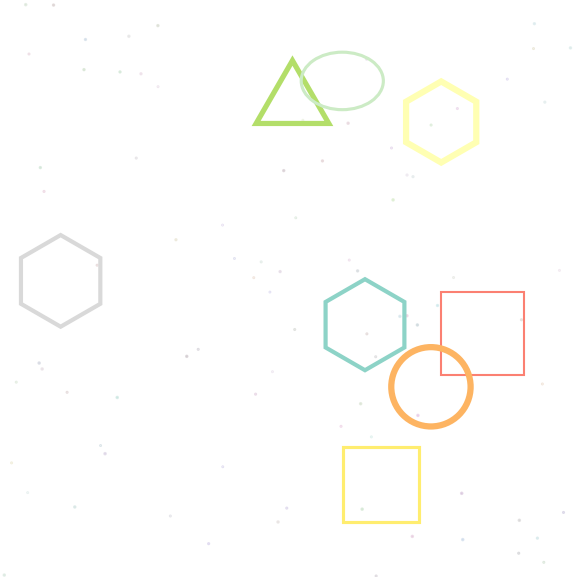[{"shape": "hexagon", "thickness": 2, "radius": 0.39, "center": [0.632, 0.437]}, {"shape": "hexagon", "thickness": 3, "radius": 0.35, "center": [0.764, 0.788]}, {"shape": "square", "thickness": 1, "radius": 0.36, "center": [0.835, 0.421]}, {"shape": "circle", "thickness": 3, "radius": 0.34, "center": [0.746, 0.329]}, {"shape": "triangle", "thickness": 2.5, "radius": 0.36, "center": [0.506, 0.822]}, {"shape": "hexagon", "thickness": 2, "radius": 0.4, "center": [0.105, 0.513]}, {"shape": "oval", "thickness": 1.5, "radius": 0.36, "center": [0.593, 0.859]}, {"shape": "square", "thickness": 1.5, "radius": 0.33, "center": [0.66, 0.16]}]